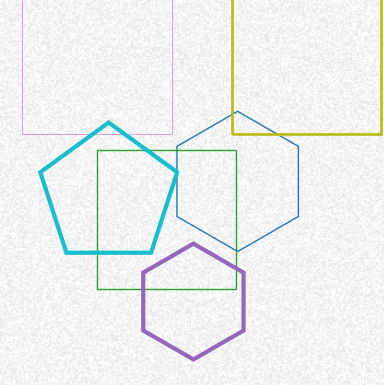[{"shape": "hexagon", "thickness": 1, "radius": 0.91, "center": [0.617, 0.529]}, {"shape": "square", "thickness": 1, "radius": 0.9, "center": [0.433, 0.431]}, {"shape": "hexagon", "thickness": 3, "radius": 0.75, "center": [0.502, 0.217]}, {"shape": "square", "thickness": 0.5, "radius": 0.98, "center": [0.252, 0.847]}, {"shape": "square", "thickness": 2, "radius": 0.97, "center": [0.796, 0.845]}, {"shape": "pentagon", "thickness": 3, "radius": 0.93, "center": [0.282, 0.495]}]